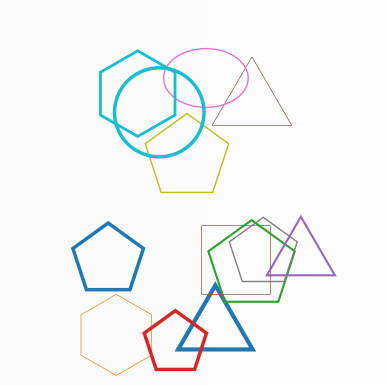[{"shape": "pentagon", "thickness": 2.5, "radius": 0.48, "center": [0.279, 0.325]}, {"shape": "triangle", "thickness": 3, "radius": 0.56, "center": [0.556, 0.148]}, {"shape": "hexagon", "thickness": 0.5, "radius": 0.53, "center": [0.3, 0.13]}, {"shape": "pentagon", "thickness": 1.5, "radius": 0.59, "center": [0.649, 0.311]}, {"shape": "pentagon", "thickness": 2.5, "radius": 0.42, "center": [0.453, 0.109]}, {"shape": "triangle", "thickness": 1.5, "radius": 0.51, "center": [0.776, 0.336]}, {"shape": "square", "thickness": 0.5, "radius": 0.45, "center": [0.608, 0.327]}, {"shape": "triangle", "thickness": 0.5, "radius": 0.59, "center": [0.65, 0.734]}, {"shape": "oval", "thickness": 1, "radius": 0.55, "center": [0.531, 0.797]}, {"shape": "pentagon", "thickness": 1, "radius": 0.46, "center": [0.679, 0.343]}, {"shape": "pentagon", "thickness": 1, "radius": 0.57, "center": [0.482, 0.592]}, {"shape": "hexagon", "thickness": 2, "radius": 0.56, "center": [0.355, 0.757]}, {"shape": "circle", "thickness": 2.5, "radius": 0.58, "center": [0.411, 0.708]}]